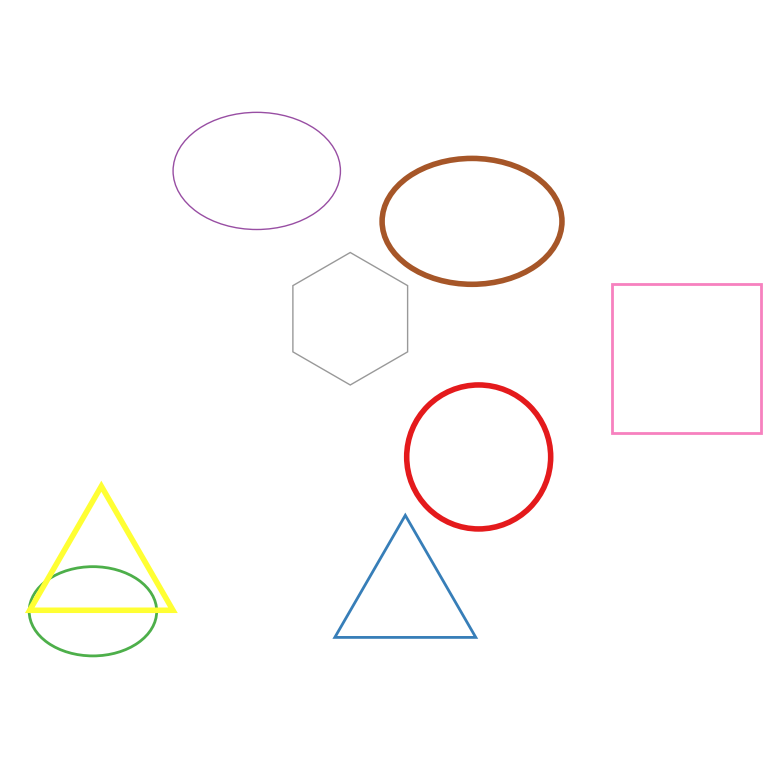[{"shape": "circle", "thickness": 2, "radius": 0.47, "center": [0.622, 0.407]}, {"shape": "triangle", "thickness": 1, "radius": 0.53, "center": [0.526, 0.225]}, {"shape": "oval", "thickness": 1, "radius": 0.41, "center": [0.121, 0.206]}, {"shape": "oval", "thickness": 0.5, "radius": 0.54, "center": [0.333, 0.778]}, {"shape": "triangle", "thickness": 2, "radius": 0.54, "center": [0.132, 0.261]}, {"shape": "oval", "thickness": 2, "radius": 0.58, "center": [0.613, 0.713]}, {"shape": "square", "thickness": 1, "radius": 0.49, "center": [0.891, 0.534]}, {"shape": "hexagon", "thickness": 0.5, "radius": 0.43, "center": [0.455, 0.586]}]